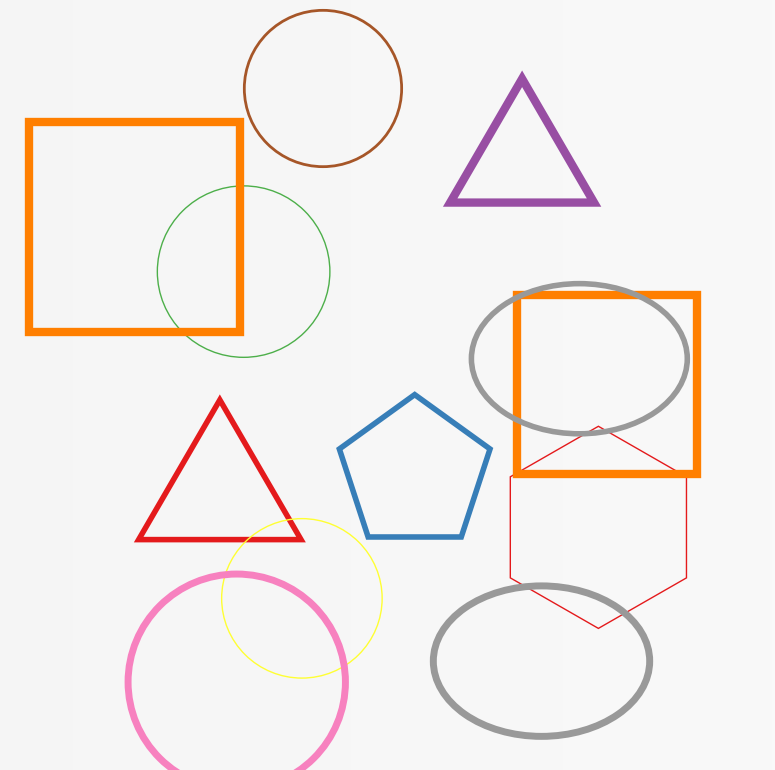[{"shape": "triangle", "thickness": 2, "radius": 0.6, "center": [0.284, 0.36]}, {"shape": "hexagon", "thickness": 0.5, "radius": 0.66, "center": [0.772, 0.315]}, {"shape": "pentagon", "thickness": 2, "radius": 0.51, "center": [0.535, 0.385]}, {"shape": "circle", "thickness": 0.5, "radius": 0.56, "center": [0.314, 0.647]}, {"shape": "triangle", "thickness": 3, "radius": 0.54, "center": [0.674, 0.791]}, {"shape": "square", "thickness": 3, "radius": 0.68, "center": [0.174, 0.706]}, {"shape": "square", "thickness": 3, "radius": 0.58, "center": [0.783, 0.501]}, {"shape": "circle", "thickness": 0.5, "radius": 0.52, "center": [0.39, 0.223]}, {"shape": "circle", "thickness": 1, "radius": 0.51, "center": [0.417, 0.885]}, {"shape": "circle", "thickness": 2.5, "radius": 0.7, "center": [0.305, 0.114]}, {"shape": "oval", "thickness": 2.5, "radius": 0.7, "center": [0.699, 0.141]}, {"shape": "oval", "thickness": 2, "radius": 0.7, "center": [0.748, 0.534]}]